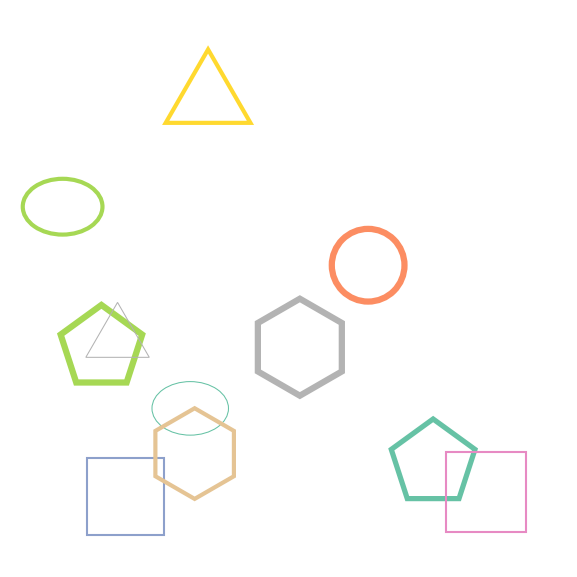[{"shape": "pentagon", "thickness": 2.5, "radius": 0.38, "center": [0.75, 0.197]}, {"shape": "oval", "thickness": 0.5, "radius": 0.33, "center": [0.329, 0.292]}, {"shape": "circle", "thickness": 3, "radius": 0.31, "center": [0.637, 0.54]}, {"shape": "square", "thickness": 1, "radius": 0.33, "center": [0.218, 0.14]}, {"shape": "square", "thickness": 1, "radius": 0.35, "center": [0.842, 0.148]}, {"shape": "oval", "thickness": 2, "radius": 0.35, "center": [0.108, 0.641]}, {"shape": "pentagon", "thickness": 3, "radius": 0.37, "center": [0.176, 0.397]}, {"shape": "triangle", "thickness": 2, "radius": 0.42, "center": [0.36, 0.829]}, {"shape": "hexagon", "thickness": 2, "radius": 0.39, "center": [0.337, 0.214]}, {"shape": "triangle", "thickness": 0.5, "radius": 0.32, "center": [0.204, 0.412]}, {"shape": "hexagon", "thickness": 3, "radius": 0.42, "center": [0.519, 0.398]}]